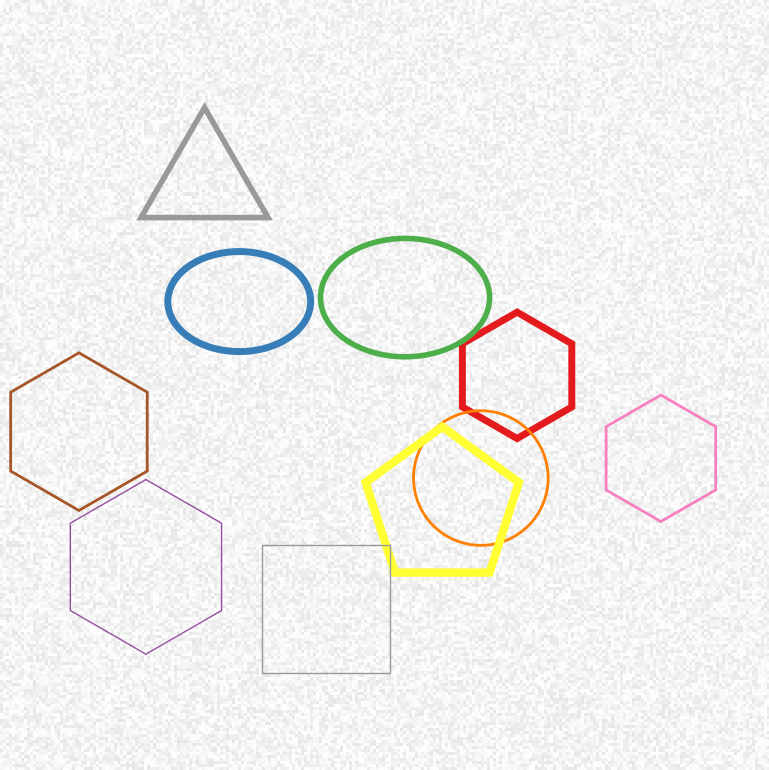[{"shape": "hexagon", "thickness": 2.5, "radius": 0.41, "center": [0.672, 0.513]}, {"shape": "oval", "thickness": 2.5, "radius": 0.46, "center": [0.311, 0.608]}, {"shape": "oval", "thickness": 2, "radius": 0.55, "center": [0.526, 0.614]}, {"shape": "hexagon", "thickness": 0.5, "radius": 0.57, "center": [0.19, 0.264]}, {"shape": "circle", "thickness": 1, "radius": 0.44, "center": [0.624, 0.379]}, {"shape": "pentagon", "thickness": 3, "radius": 0.52, "center": [0.574, 0.341]}, {"shape": "hexagon", "thickness": 1, "radius": 0.51, "center": [0.103, 0.439]}, {"shape": "hexagon", "thickness": 1, "radius": 0.41, "center": [0.858, 0.405]}, {"shape": "square", "thickness": 0.5, "radius": 0.41, "center": [0.424, 0.209]}, {"shape": "triangle", "thickness": 2, "radius": 0.48, "center": [0.266, 0.765]}]